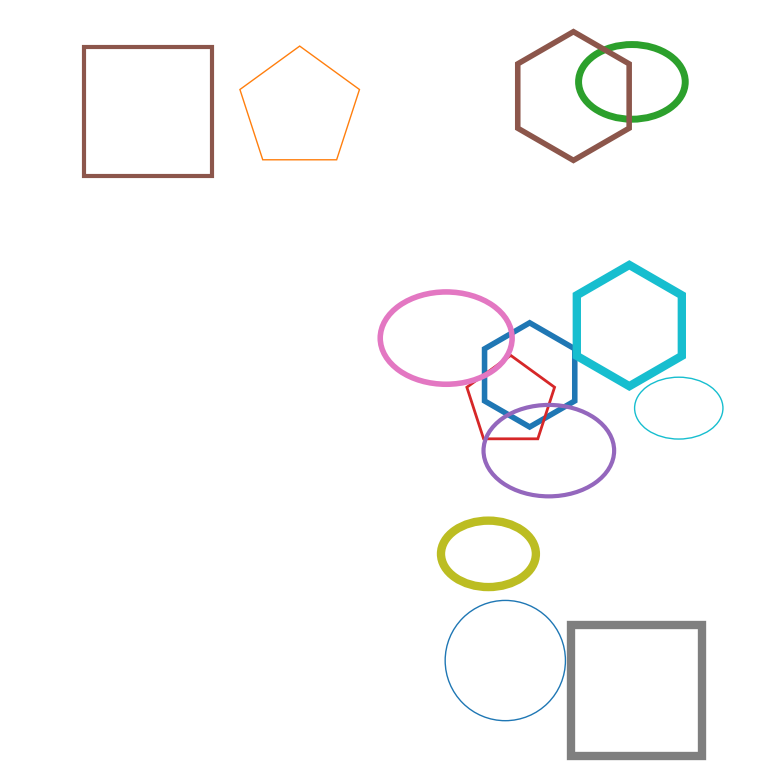[{"shape": "circle", "thickness": 0.5, "radius": 0.39, "center": [0.656, 0.142]}, {"shape": "hexagon", "thickness": 2, "radius": 0.34, "center": [0.688, 0.513]}, {"shape": "pentagon", "thickness": 0.5, "radius": 0.41, "center": [0.389, 0.859]}, {"shape": "oval", "thickness": 2.5, "radius": 0.35, "center": [0.821, 0.894]}, {"shape": "pentagon", "thickness": 1, "radius": 0.3, "center": [0.663, 0.479]}, {"shape": "oval", "thickness": 1.5, "radius": 0.42, "center": [0.713, 0.415]}, {"shape": "square", "thickness": 1.5, "radius": 0.42, "center": [0.192, 0.856]}, {"shape": "hexagon", "thickness": 2, "radius": 0.42, "center": [0.745, 0.875]}, {"shape": "oval", "thickness": 2, "radius": 0.43, "center": [0.579, 0.561]}, {"shape": "square", "thickness": 3, "radius": 0.42, "center": [0.826, 0.103]}, {"shape": "oval", "thickness": 3, "radius": 0.31, "center": [0.634, 0.281]}, {"shape": "hexagon", "thickness": 3, "radius": 0.39, "center": [0.817, 0.577]}, {"shape": "oval", "thickness": 0.5, "radius": 0.29, "center": [0.882, 0.47]}]